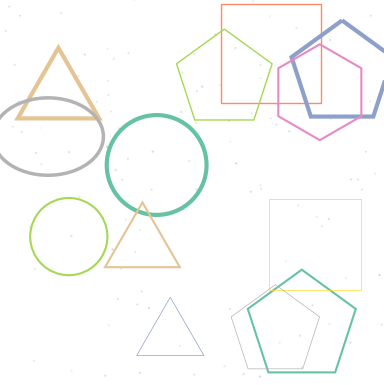[{"shape": "pentagon", "thickness": 1.5, "radius": 0.74, "center": [0.784, 0.152]}, {"shape": "circle", "thickness": 3, "radius": 0.65, "center": [0.407, 0.571]}, {"shape": "square", "thickness": 1, "radius": 0.65, "center": [0.704, 0.861]}, {"shape": "triangle", "thickness": 0.5, "radius": 0.5, "center": [0.442, 0.127]}, {"shape": "pentagon", "thickness": 3, "radius": 0.69, "center": [0.888, 0.809]}, {"shape": "hexagon", "thickness": 1.5, "radius": 0.62, "center": [0.831, 0.76]}, {"shape": "circle", "thickness": 1.5, "radius": 0.5, "center": [0.179, 0.385]}, {"shape": "pentagon", "thickness": 1, "radius": 0.65, "center": [0.583, 0.794]}, {"shape": "square", "thickness": 0.5, "radius": 0.6, "center": [0.819, 0.365]}, {"shape": "triangle", "thickness": 1.5, "radius": 0.56, "center": [0.37, 0.362]}, {"shape": "triangle", "thickness": 3, "radius": 0.61, "center": [0.152, 0.754]}, {"shape": "pentagon", "thickness": 0.5, "radius": 0.6, "center": [0.715, 0.14]}, {"shape": "oval", "thickness": 2.5, "radius": 0.72, "center": [0.125, 0.645]}]